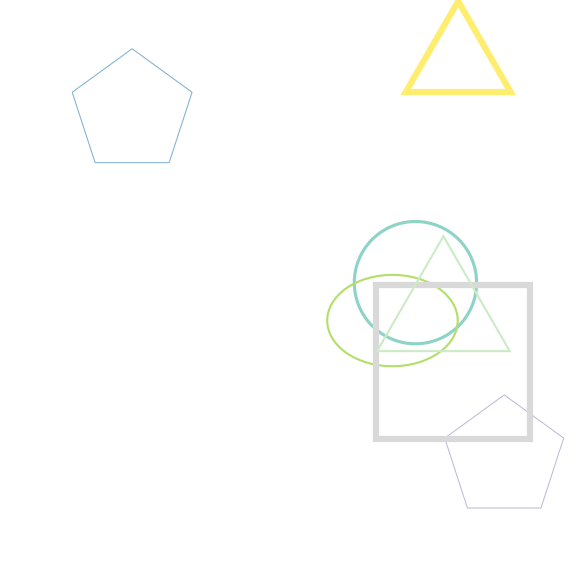[{"shape": "circle", "thickness": 1.5, "radius": 0.53, "center": [0.719, 0.51]}, {"shape": "pentagon", "thickness": 0.5, "radius": 0.54, "center": [0.873, 0.207]}, {"shape": "pentagon", "thickness": 0.5, "radius": 0.55, "center": [0.229, 0.806]}, {"shape": "oval", "thickness": 1, "radius": 0.57, "center": [0.68, 0.444]}, {"shape": "square", "thickness": 3, "radius": 0.67, "center": [0.784, 0.373]}, {"shape": "triangle", "thickness": 1, "radius": 0.66, "center": [0.768, 0.457]}, {"shape": "triangle", "thickness": 3, "radius": 0.52, "center": [0.793, 0.892]}]